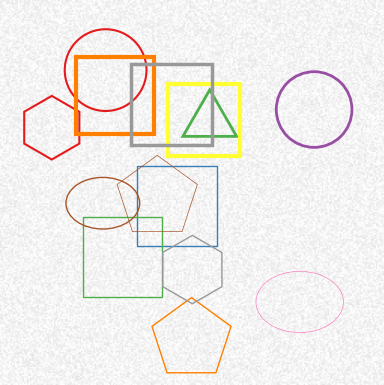[{"shape": "hexagon", "thickness": 1.5, "radius": 0.41, "center": [0.134, 0.668]}, {"shape": "circle", "thickness": 1.5, "radius": 0.53, "center": [0.274, 0.818]}, {"shape": "square", "thickness": 1, "radius": 0.52, "center": [0.46, 0.465]}, {"shape": "square", "thickness": 1, "radius": 0.52, "center": [0.319, 0.332]}, {"shape": "triangle", "thickness": 2, "radius": 0.4, "center": [0.545, 0.686]}, {"shape": "circle", "thickness": 2, "radius": 0.49, "center": [0.816, 0.715]}, {"shape": "square", "thickness": 3, "radius": 0.5, "center": [0.299, 0.752]}, {"shape": "pentagon", "thickness": 1, "radius": 0.54, "center": [0.497, 0.119]}, {"shape": "square", "thickness": 3, "radius": 0.47, "center": [0.529, 0.688]}, {"shape": "pentagon", "thickness": 0.5, "radius": 0.55, "center": [0.408, 0.487]}, {"shape": "oval", "thickness": 1, "radius": 0.48, "center": [0.267, 0.472]}, {"shape": "oval", "thickness": 0.5, "radius": 0.57, "center": [0.778, 0.216]}, {"shape": "square", "thickness": 2.5, "radius": 0.53, "center": [0.447, 0.729]}, {"shape": "hexagon", "thickness": 1, "radius": 0.44, "center": [0.5, 0.3]}]